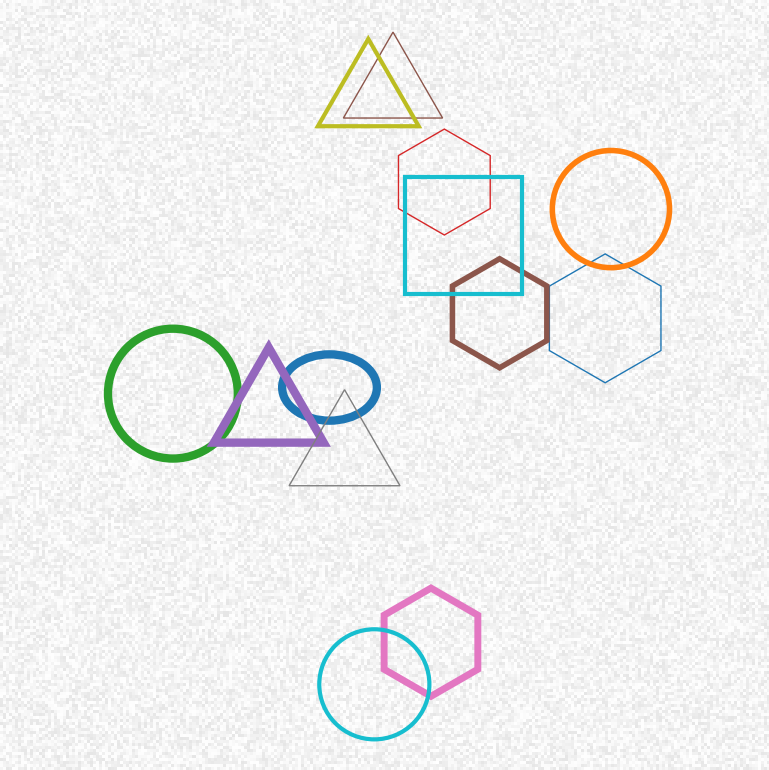[{"shape": "hexagon", "thickness": 0.5, "radius": 0.42, "center": [0.786, 0.587]}, {"shape": "oval", "thickness": 3, "radius": 0.31, "center": [0.428, 0.497]}, {"shape": "circle", "thickness": 2, "radius": 0.38, "center": [0.793, 0.728]}, {"shape": "circle", "thickness": 3, "radius": 0.42, "center": [0.225, 0.489]}, {"shape": "hexagon", "thickness": 0.5, "radius": 0.34, "center": [0.577, 0.764]}, {"shape": "triangle", "thickness": 3, "radius": 0.41, "center": [0.349, 0.466]}, {"shape": "triangle", "thickness": 0.5, "radius": 0.37, "center": [0.51, 0.884]}, {"shape": "hexagon", "thickness": 2, "radius": 0.35, "center": [0.649, 0.593]}, {"shape": "hexagon", "thickness": 2.5, "radius": 0.35, "center": [0.56, 0.166]}, {"shape": "triangle", "thickness": 0.5, "radius": 0.42, "center": [0.447, 0.411]}, {"shape": "triangle", "thickness": 1.5, "radius": 0.38, "center": [0.478, 0.874]}, {"shape": "circle", "thickness": 1.5, "radius": 0.36, "center": [0.486, 0.111]}, {"shape": "square", "thickness": 1.5, "radius": 0.38, "center": [0.602, 0.694]}]